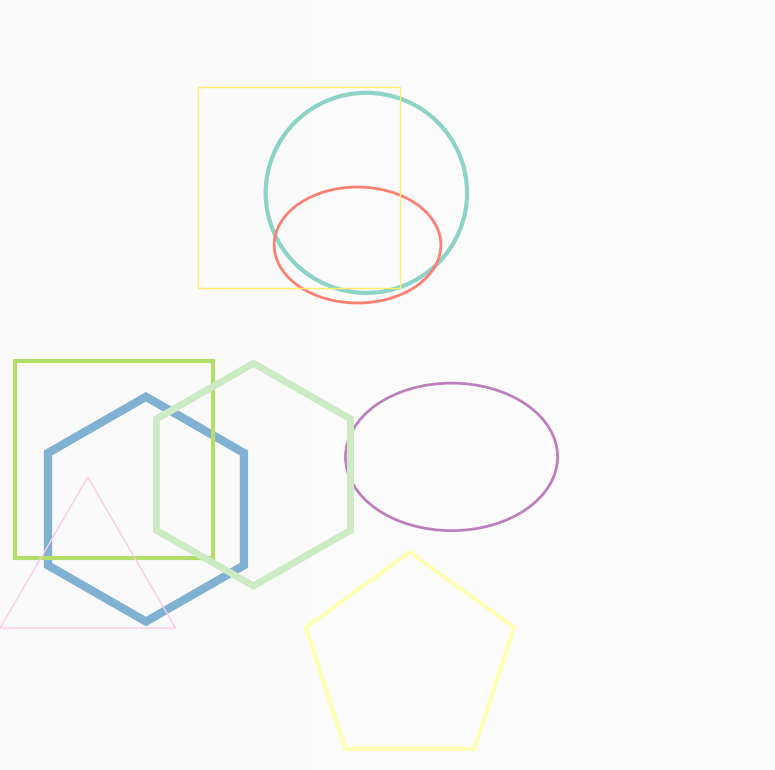[{"shape": "circle", "thickness": 1.5, "radius": 0.65, "center": [0.473, 0.75]}, {"shape": "pentagon", "thickness": 1.5, "radius": 0.71, "center": [0.529, 0.142]}, {"shape": "oval", "thickness": 1, "radius": 0.54, "center": [0.461, 0.682]}, {"shape": "hexagon", "thickness": 3, "radius": 0.73, "center": [0.188, 0.339]}, {"shape": "square", "thickness": 1.5, "radius": 0.64, "center": [0.147, 0.403]}, {"shape": "triangle", "thickness": 0.5, "radius": 0.65, "center": [0.113, 0.25]}, {"shape": "oval", "thickness": 1, "radius": 0.68, "center": [0.583, 0.407]}, {"shape": "hexagon", "thickness": 2.5, "radius": 0.72, "center": [0.327, 0.384]}, {"shape": "square", "thickness": 0.5, "radius": 0.65, "center": [0.386, 0.757]}]